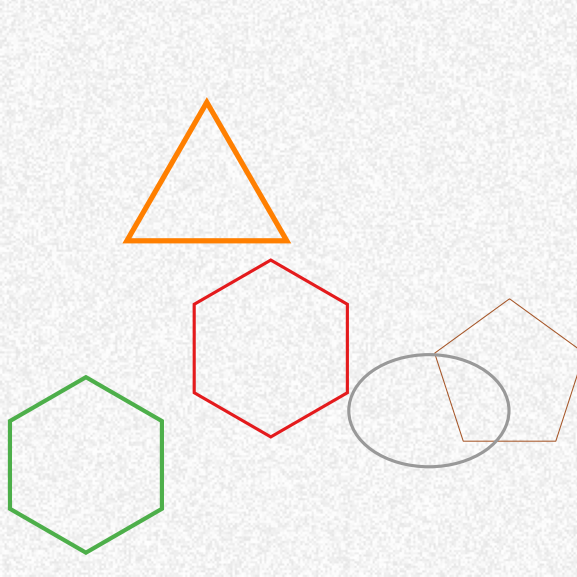[{"shape": "hexagon", "thickness": 1.5, "radius": 0.77, "center": [0.469, 0.396]}, {"shape": "hexagon", "thickness": 2, "radius": 0.76, "center": [0.149, 0.194]}, {"shape": "triangle", "thickness": 2.5, "radius": 0.8, "center": [0.358, 0.662]}, {"shape": "pentagon", "thickness": 0.5, "radius": 0.68, "center": [0.882, 0.345]}, {"shape": "oval", "thickness": 1.5, "radius": 0.69, "center": [0.743, 0.288]}]